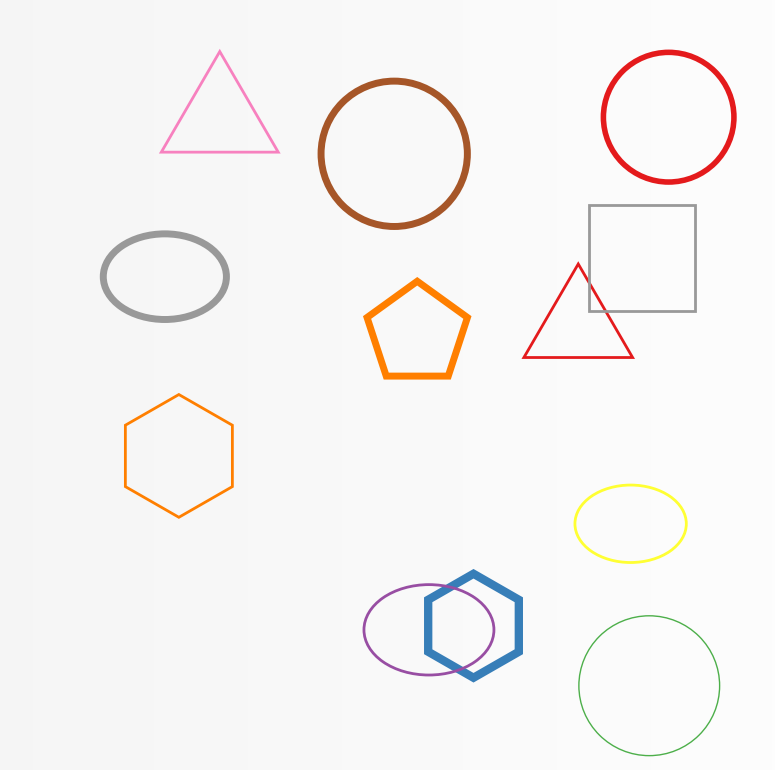[{"shape": "triangle", "thickness": 1, "radius": 0.4, "center": [0.746, 0.576]}, {"shape": "circle", "thickness": 2, "radius": 0.42, "center": [0.863, 0.848]}, {"shape": "hexagon", "thickness": 3, "radius": 0.34, "center": [0.611, 0.187]}, {"shape": "circle", "thickness": 0.5, "radius": 0.45, "center": [0.838, 0.109]}, {"shape": "oval", "thickness": 1, "radius": 0.42, "center": [0.553, 0.182]}, {"shape": "hexagon", "thickness": 1, "radius": 0.4, "center": [0.231, 0.408]}, {"shape": "pentagon", "thickness": 2.5, "radius": 0.34, "center": [0.538, 0.567]}, {"shape": "oval", "thickness": 1, "radius": 0.36, "center": [0.814, 0.32]}, {"shape": "circle", "thickness": 2.5, "radius": 0.47, "center": [0.509, 0.8]}, {"shape": "triangle", "thickness": 1, "radius": 0.44, "center": [0.284, 0.846]}, {"shape": "oval", "thickness": 2.5, "radius": 0.4, "center": [0.213, 0.641]}, {"shape": "square", "thickness": 1, "radius": 0.34, "center": [0.828, 0.665]}]